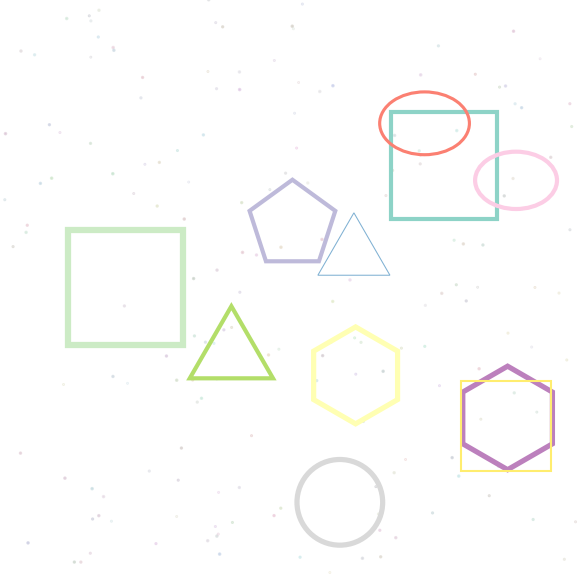[{"shape": "square", "thickness": 2, "radius": 0.46, "center": [0.768, 0.712]}, {"shape": "hexagon", "thickness": 2.5, "radius": 0.42, "center": [0.616, 0.349]}, {"shape": "pentagon", "thickness": 2, "radius": 0.39, "center": [0.506, 0.61]}, {"shape": "oval", "thickness": 1.5, "radius": 0.39, "center": [0.735, 0.786]}, {"shape": "triangle", "thickness": 0.5, "radius": 0.36, "center": [0.613, 0.559]}, {"shape": "triangle", "thickness": 2, "radius": 0.42, "center": [0.401, 0.386]}, {"shape": "oval", "thickness": 2, "radius": 0.35, "center": [0.894, 0.687]}, {"shape": "circle", "thickness": 2.5, "radius": 0.37, "center": [0.588, 0.129]}, {"shape": "hexagon", "thickness": 2.5, "radius": 0.45, "center": [0.879, 0.275]}, {"shape": "square", "thickness": 3, "radius": 0.5, "center": [0.217, 0.502]}, {"shape": "square", "thickness": 1, "radius": 0.39, "center": [0.876, 0.262]}]